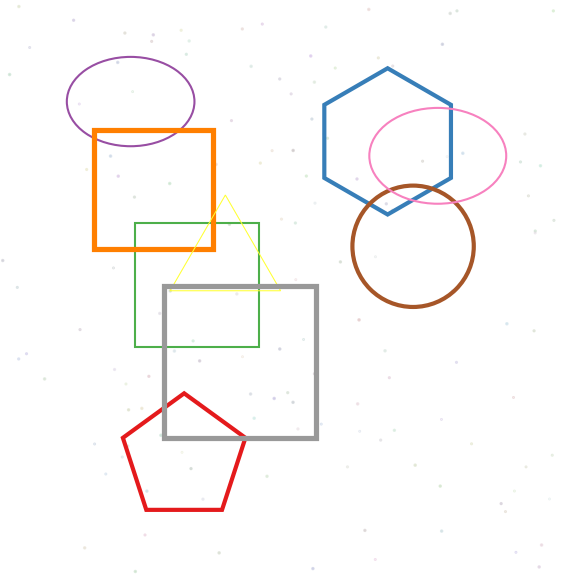[{"shape": "pentagon", "thickness": 2, "radius": 0.56, "center": [0.319, 0.207]}, {"shape": "hexagon", "thickness": 2, "radius": 0.63, "center": [0.671, 0.754]}, {"shape": "square", "thickness": 1, "radius": 0.54, "center": [0.341, 0.505]}, {"shape": "oval", "thickness": 1, "radius": 0.55, "center": [0.226, 0.823]}, {"shape": "square", "thickness": 2.5, "radius": 0.51, "center": [0.265, 0.671]}, {"shape": "triangle", "thickness": 0.5, "radius": 0.55, "center": [0.39, 0.551]}, {"shape": "circle", "thickness": 2, "radius": 0.53, "center": [0.715, 0.573]}, {"shape": "oval", "thickness": 1, "radius": 0.59, "center": [0.758, 0.729]}, {"shape": "square", "thickness": 2.5, "radius": 0.66, "center": [0.415, 0.373]}]